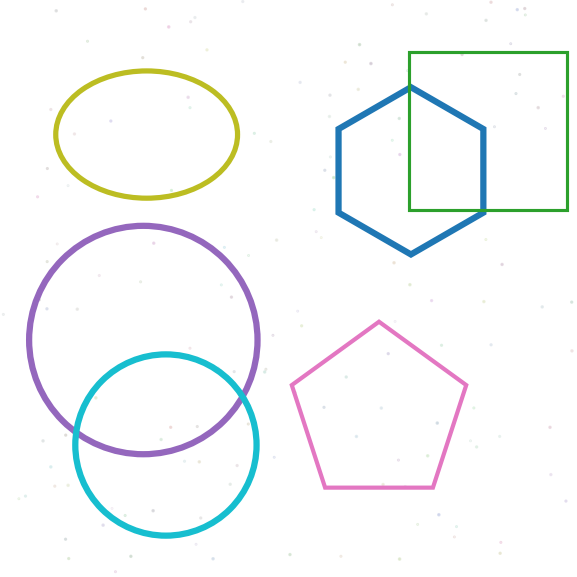[{"shape": "hexagon", "thickness": 3, "radius": 0.72, "center": [0.712, 0.703]}, {"shape": "square", "thickness": 1.5, "radius": 0.68, "center": [0.845, 0.773]}, {"shape": "circle", "thickness": 3, "radius": 0.99, "center": [0.248, 0.41]}, {"shape": "pentagon", "thickness": 2, "radius": 0.79, "center": [0.656, 0.283]}, {"shape": "oval", "thickness": 2.5, "radius": 0.79, "center": [0.254, 0.766]}, {"shape": "circle", "thickness": 3, "radius": 0.78, "center": [0.287, 0.229]}]